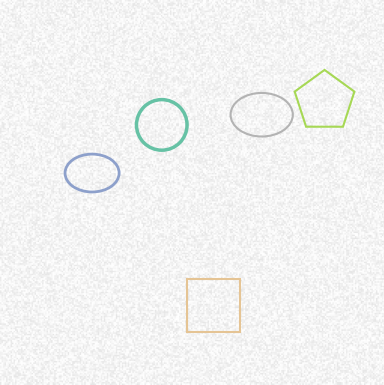[{"shape": "circle", "thickness": 2.5, "radius": 0.33, "center": [0.42, 0.676]}, {"shape": "oval", "thickness": 2, "radius": 0.35, "center": [0.239, 0.551]}, {"shape": "pentagon", "thickness": 1.5, "radius": 0.41, "center": [0.843, 0.737]}, {"shape": "square", "thickness": 1.5, "radius": 0.34, "center": [0.556, 0.206]}, {"shape": "oval", "thickness": 1.5, "radius": 0.4, "center": [0.68, 0.702]}]